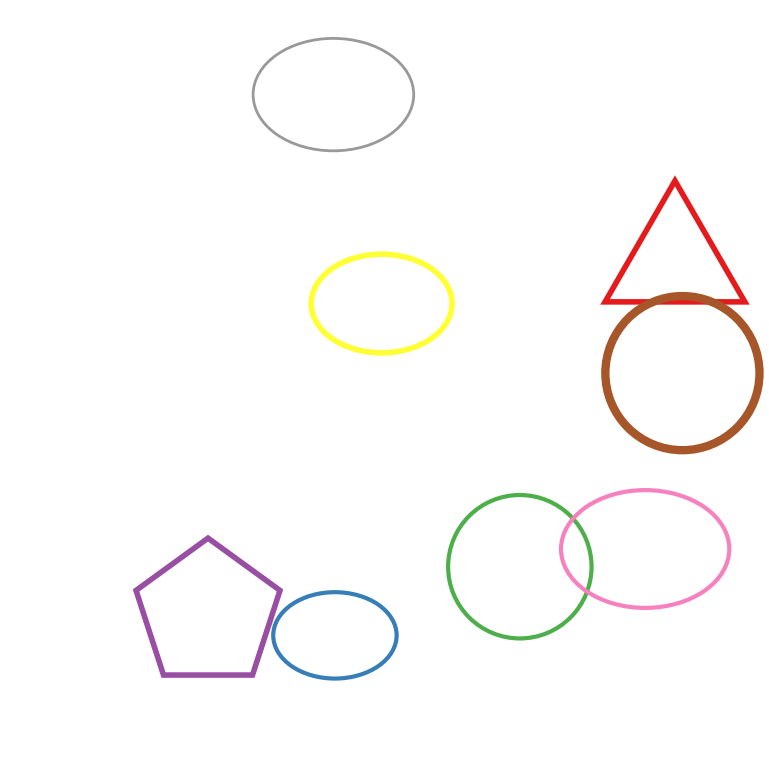[{"shape": "triangle", "thickness": 2, "radius": 0.52, "center": [0.877, 0.66]}, {"shape": "oval", "thickness": 1.5, "radius": 0.4, "center": [0.435, 0.175]}, {"shape": "circle", "thickness": 1.5, "radius": 0.47, "center": [0.675, 0.264]}, {"shape": "pentagon", "thickness": 2, "radius": 0.49, "center": [0.27, 0.203]}, {"shape": "oval", "thickness": 2, "radius": 0.46, "center": [0.496, 0.606]}, {"shape": "circle", "thickness": 3, "radius": 0.5, "center": [0.886, 0.515]}, {"shape": "oval", "thickness": 1.5, "radius": 0.55, "center": [0.838, 0.287]}, {"shape": "oval", "thickness": 1, "radius": 0.52, "center": [0.433, 0.877]}]